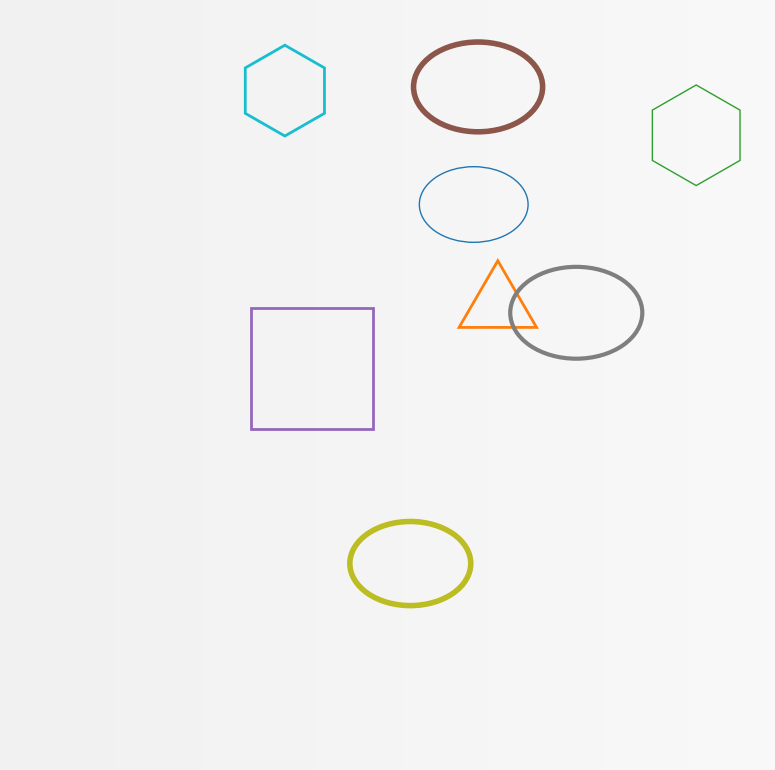[{"shape": "oval", "thickness": 0.5, "radius": 0.35, "center": [0.611, 0.734]}, {"shape": "triangle", "thickness": 1, "radius": 0.29, "center": [0.642, 0.604]}, {"shape": "hexagon", "thickness": 0.5, "radius": 0.33, "center": [0.898, 0.824]}, {"shape": "square", "thickness": 1, "radius": 0.39, "center": [0.402, 0.522]}, {"shape": "oval", "thickness": 2, "radius": 0.42, "center": [0.617, 0.887]}, {"shape": "oval", "thickness": 1.5, "radius": 0.43, "center": [0.744, 0.594]}, {"shape": "oval", "thickness": 2, "radius": 0.39, "center": [0.529, 0.268]}, {"shape": "hexagon", "thickness": 1, "radius": 0.29, "center": [0.368, 0.882]}]